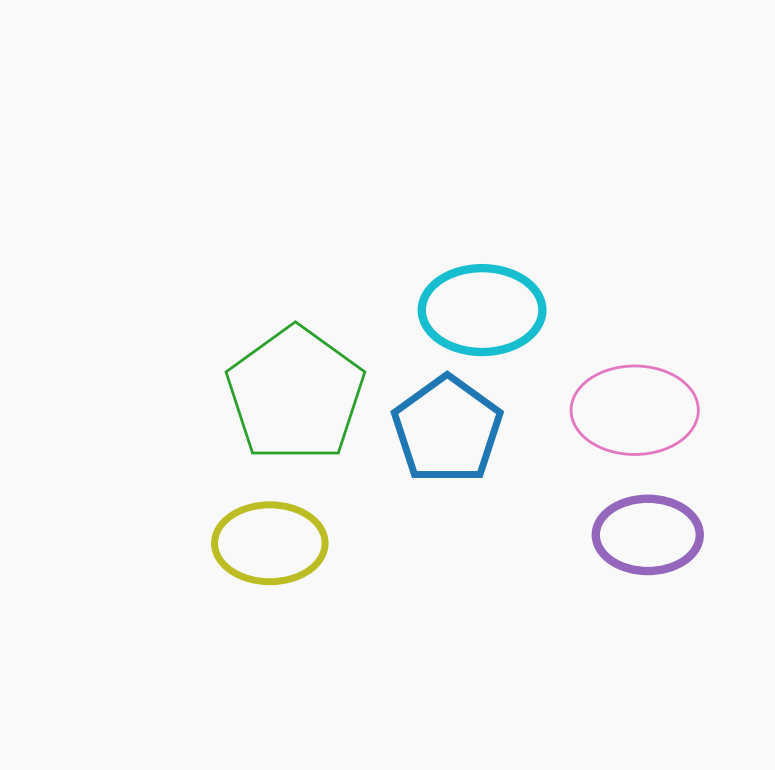[{"shape": "pentagon", "thickness": 2.5, "radius": 0.36, "center": [0.577, 0.442]}, {"shape": "pentagon", "thickness": 1, "radius": 0.47, "center": [0.381, 0.488]}, {"shape": "oval", "thickness": 3, "radius": 0.34, "center": [0.836, 0.305]}, {"shape": "oval", "thickness": 1, "radius": 0.41, "center": [0.819, 0.467]}, {"shape": "oval", "thickness": 2.5, "radius": 0.36, "center": [0.348, 0.294]}, {"shape": "oval", "thickness": 3, "radius": 0.39, "center": [0.622, 0.597]}]